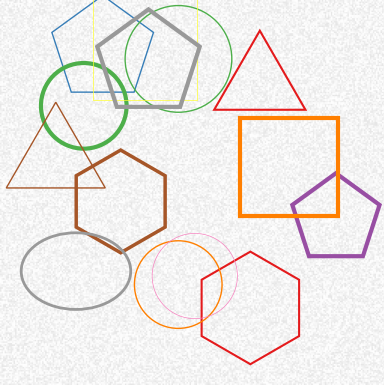[{"shape": "triangle", "thickness": 1.5, "radius": 0.68, "center": [0.675, 0.783]}, {"shape": "hexagon", "thickness": 1.5, "radius": 0.73, "center": [0.65, 0.2]}, {"shape": "pentagon", "thickness": 1, "radius": 0.69, "center": [0.267, 0.873]}, {"shape": "circle", "thickness": 3, "radius": 0.56, "center": [0.218, 0.725]}, {"shape": "circle", "thickness": 1, "radius": 0.69, "center": [0.464, 0.847]}, {"shape": "pentagon", "thickness": 3, "radius": 0.6, "center": [0.873, 0.431]}, {"shape": "square", "thickness": 3, "radius": 0.63, "center": [0.751, 0.566]}, {"shape": "circle", "thickness": 1, "radius": 0.57, "center": [0.463, 0.261]}, {"shape": "square", "thickness": 0.5, "radius": 0.68, "center": [0.377, 0.876]}, {"shape": "triangle", "thickness": 1, "radius": 0.74, "center": [0.145, 0.586]}, {"shape": "hexagon", "thickness": 2.5, "radius": 0.67, "center": [0.313, 0.477]}, {"shape": "circle", "thickness": 0.5, "radius": 0.55, "center": [0.506, 0.283]}, {"shape": "pentagon", "thickness": 3, "radius": 0.7, "center": [0.386, 0.836]}, {"shape": "oval", "thickness": 2, "radius": 0.71, "center": [0.197, 0.296]}]